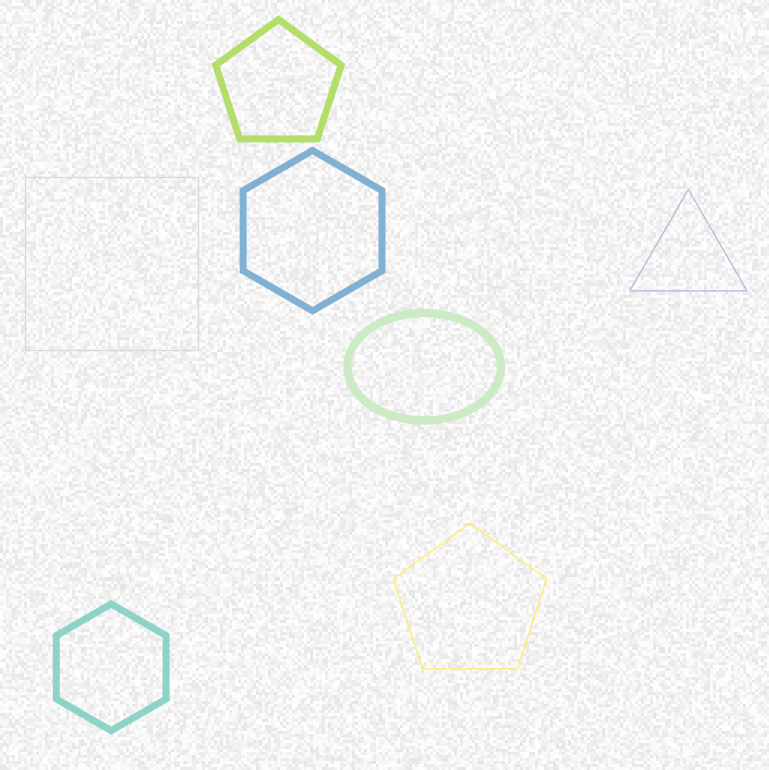[{"shape": "hexagon", "thickness": 2.5, "radius": 0.41, "center": [0.144, 0.133]}, {"shape": "triangle", "thickness": 0.5, "radius": 0.44, "center": [0.894, 0.666]}, {"shape": "hexagon", "thickness": 2.5, "radius": 0.52, "center": [0.406, 0.7]}, {"shape": "pentagon", "thickness": 2.5, "radius": 0.43, "center": [0.362, 0.889]}, {"shape": "square", "thickness": 0.5, "radius": 0.56, "center": [0.145, 0.657]}, {"shape": "oval", "thickness": 3, "radius": 0.5, "center": [0.551, 0.524]}, {"shape": "pentagon", "thickness": 0.5, "radius": 0.52, "center": [0.61, 0.216]}]